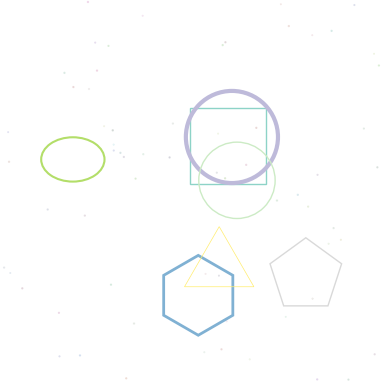[{"shape": "square", "thickness": 1, "radius": 0.49, "center": [0.593, 0.622]}, {"shape": "circle", "thickness": 3, "radius": 0.6, "center": [0.602, 0.644]}, {"shape": "hexagon", "thickness": 2, "radius": 0.52, "center": [0.515, 0.233]}, {"shape": "oval", "thickness": 1.5, "radius": 0.41, "center": [0.189, 0.586]}, {"shape": "pentagon", "thickness": 1, "radius": 0.49, "center": [0.794, 0.285]}, {"shape": "circle", "thickness": 1, "radius": 0.5, "center": [0.615, 0.532]}, {"shape": "triangle", "thickness": 0.5, "radius": 0.52, "center": [0.569, 0.307]}]